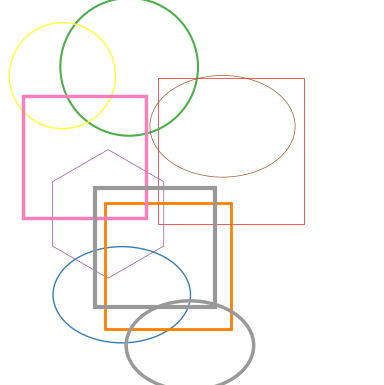[{"shape": "square", "thickness": 0.5, "radius": 0.95, "center": [0.601, 0.607]}, {"shape": "oval", "thickness": 1, "radius": 0.89, "center": [0.316, 0.234]}, {"shape": "circle", "thickness": 1.5, "radius": 0.89, "center": [0.335, 0.826]}, {"shape": "hexagon", "thickness": 0.5, "radius": 0.83, "center": [0.281, 0.444]}, {"shape": "square", "thickness": 2, "radius": 0.82, "center": [0.437, 0.309]}, {"shape": "circle", "thickness": 1, "radius": 0.69, "center": [0.162, 0.804]}, {"shape": "oval", "thickness": 0.5, "radius": 0.94, "center": [0.578, 0.672]}, {"shape": "square", "thickness": 2.5, "radius": 0.8, "center": [0.22, 0.592]}, {"shape": "oval", "thickness": 2.5, "radius": 0.83, "center": [0.493, 0.103]}, {"shape": "square", "thickness": 3, "radius": 0.77, "center": [0.403, 0.358]}]